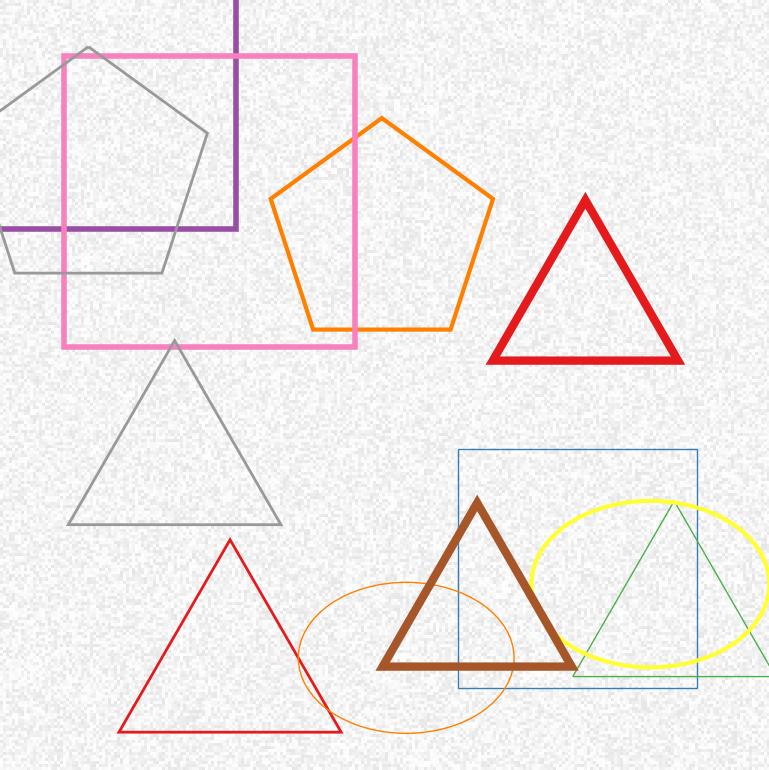[{"shape": "triangle", "thickness": 1, "radius": 0.83, "center": [0.299, 0.132]}, {"shape": "triangle", "thickness": 3, "radius": 0.69, "center": [0.76, 0.601]}, {"shape": "square", "thickness": 0.5, "radius": 0.78, "center": [0.75, 0.262]}, {"shape": "triangle", "thickness": 0.5, "radius": 0.76, "center": [0.876, 0.197]}, {"shape": "square", "thickness": 2, "radius": 0.89, "center": [0.128, 0.881]}, {"shape": "oval", "thickness": 0.5, "radius": 0.7, "center": [0.528, 0.146]}, {"shape": "pentagon", "thickness": 1.5, "radius": 0.76, "center": [0.496, 0.695]}, {"shape": "oval", "thickness": 1.5, "radius": 0.77, "center": [0.845, 0.241]}, {"shape": "triangle", "thickness": 3, "radius": 0.71, "center": [0.62, 0.205]}, {"shape": "square", "thickness": 2, "radius": 0.94, "center": [0.272, 0.738]}, {"shape": "triangle", "thickness": 1, "radius": 0.8, "center": [0.227, 0.398]}, {"shape": "pentagon", "thickness": 1, "radius": 0.81, "center": [0.115, 0.777]}]